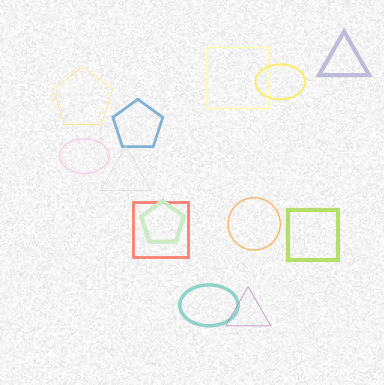[{"shape": "oval", "thickness": 2.5, "radius": 0.38, "center": [0.543, 0.207]}, {"shape": "square", "thickness": 1, "radius": 0.4, "center": [0.616, 0.799]}, {"shape": "triangle", "thickness": 3, "radius": 0.38, "center": [0.894, 0.842]}, {"shape": "square", "thickness": 2, "radius": 0.35, "center": [0.416, 0.404]}, {"shape": "pentagon", "thickness": 2, "radius": 0.34, "center": [0.358, 0.674]}, {"shape": "circle", "thickness": 1, "radius": 0.34, "center": [0.66, 0.418]}, {"shape": "square", "thickness": 3, "radius": 0.32, "center": [0.814, 0.389]}, {"shape": "oval", "thickness": 1, "radius": 0.32, "center": [0.219, 0.595]}, {"shape": "triangle", "thickness": 0.5, "radius": 0.38, "center": [0.327, 0.543]}, {"shape": "triangle", "thickness": 0.5, "radius": 0.34, "center": [0.645, 0.188]}, {"shape": "pentagon", "thickness": 3, "radius": 0.29, "center": [0.422, 0.42]}, {"shape": "pentagon", "thickness": 0.5, "radius": 0.41, "center": [0.215, 0.743]}, {"shape": "oval", "thickness": 1.5, "radius": 0.32, "center": [0.728, 0.787]}]